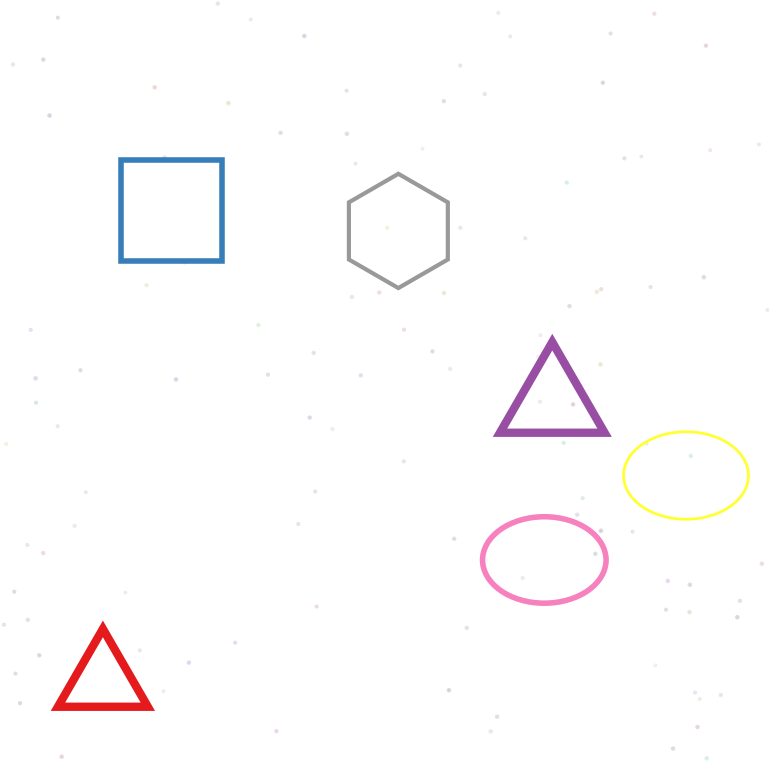[{"shape": "triangle", "thickness": 3, "radius": 0.34, "center": [0.134, 0.116]}, {"shape": "square", "thickness": 2, "radius": 0.33, "center": [0.223, 0.727]}, {"shape": "triangle", "thickness": 3, "radius": 0.39, "center": [0.717, 0.477]}, {"shape": "oval", "thickness": 1, "radius": 0.41, "center": [0.891, 0.382]}, {"shape": "oval", "thickness": 2, "radius": 0.4, "center": [0.707, 0.273]}, {"shape": "hexagon", "thickness": 1.5, "radius": 0.37, "center": [0.517, 0.7]}]